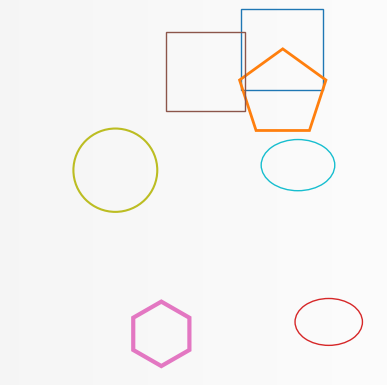[{"shape": "square", "thickness": 1, "radius": 0.53, "center": [0.729, 0.872]}, {"shape": "pentagon", "thickness": 2, "radius": 0.59, "center": [0.73, 0.756]}, {"shape": "oval", "thickness": 1, "radius": 0.43, "center": [0.848, 0.164]}, {"shape": "square", "thickness": 1, "radius": 0.52, "center": [0.531, 0.814]}, {"shape": "hexagon", "thickness": 3, "radius": 0.42, "center": [0.416, 0.133]}, {"shape": "circle", "thickness": 1.5, "radius": 0.54, "center": [0.298, 0.558]}, {"shape": "oval", "thickness": 1, "radius": 0.47, "center": [0.769, 0.571]}]